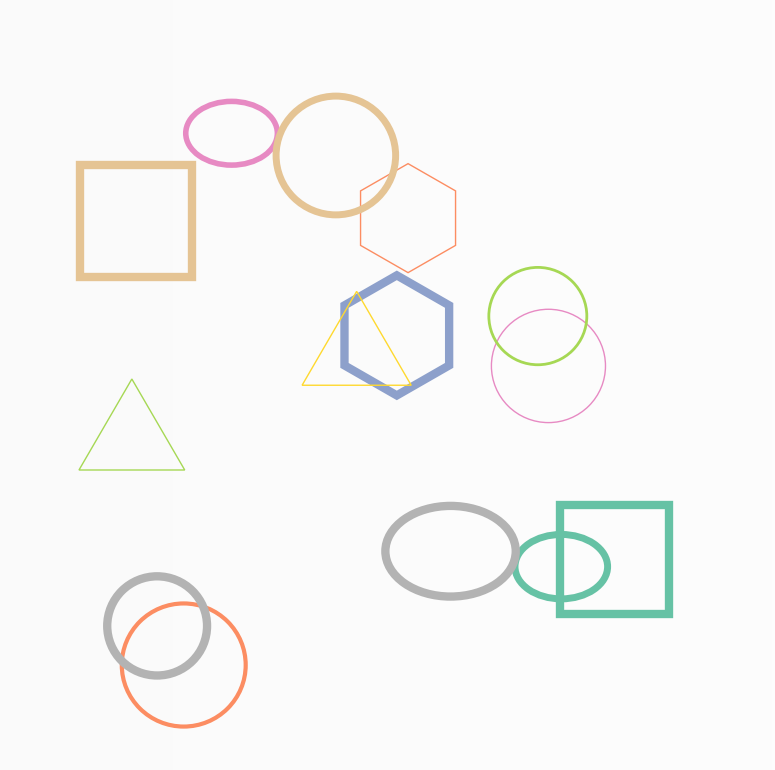[{"shape": "oval", "thickness": 2.5, "radius": 0.3, "center": [0.724, 0.264]}, {"shape": "square", "thickness": 3, "radius": 0.35, "center": [0.793, 0.274]}, {"shape": "hexagon", "thickness": 0.5, "radius": 0.35, "center": [0.527, 0.717]}, {"shape": "circle", "thickness": 1.5, "radius": 0.4, "center": [0.237, 0.136]}, {"shape": "hexagon", "thickness": 3, "radius": 0.39, "center": [0.512, 0.564]}, {"shape": "oval", "thickness": 2, "radius": 0.3, "center": [0.299, 0.827]}, {"shape": "circle", "thickness": 0.5, "radius": 0.37, "center": [0.708, 0.525]}, {"shape": "circle", "thickness": 1, "radius": 0.32, "center": [0.694, 0.59]}, {"shape": "triangle", "thickness": 0.5, "radius": 0.39, "center": [0.17, 0.429]}, {"shape": "triangle", "thickness": 0.5, "radius": 0.41, "center": [0.46, 0.54]}, {"shape": "square", "thickness": 3, "radius": 0.36, "center": [0.176, 0.713]}, {"shape": "circle", "thickness": 2.5, "radius": 0.39, "center": [0.433, 0.798]}, {"shape": "oval", "thickness": 3, "radius": 0.42, "center": [0.581, 0.284]}, {"shape": "circle", "thickness": 3, "radius": 0.32, "center": [0.203, 0.187]}]